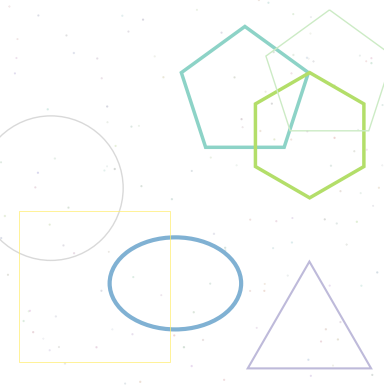[{"shape": "pentagon", "thickness": 2.5, "radius": 0.87, "center": [0.636, 0.758]}, {"shape": "triangle", "thickness": 1.5, "radius": 0.92, "center": [0.804, 0.136]}, {"shape": "oval", "thickness": 3, "radius": 0.85, "center": [0.456, 0.264]}, {"shape": "hexagon", "thickness": 2.5, "radius": 0.81, "center": [0.804, 0.649]}, {"shape": "circle", "thickness": 1, "radius": 0.94, "center": [0.132, 0.511]}, {"shape": "pentagon", "thickness": 1, "radius": 0.87, "center": [0.856, 0.801]}, {"shape": "square", "thickness": 0.5, "radius": 0.98, "center": [0.245, 0.255]}]